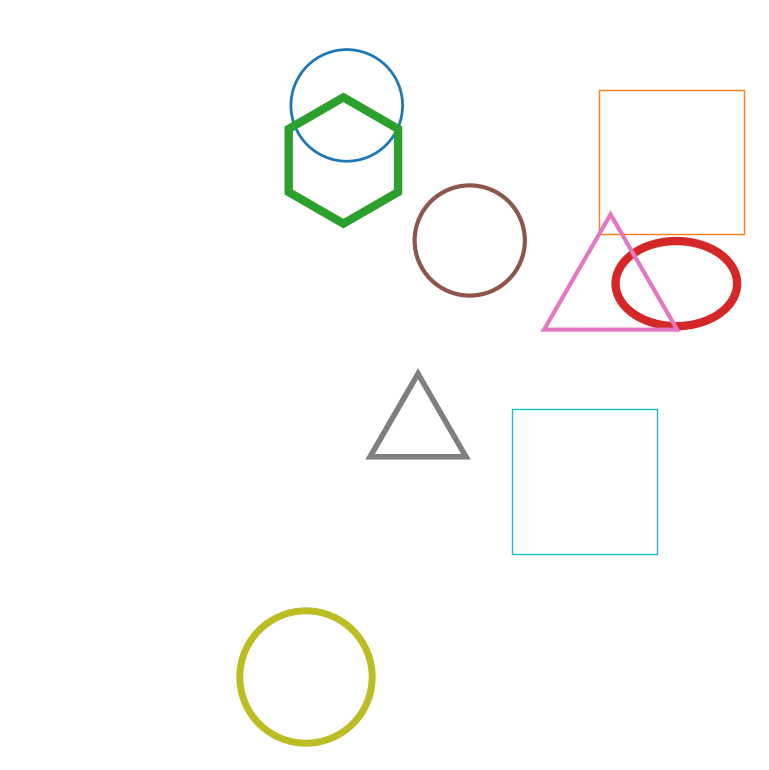[{"shape": "circle", "thickness": 1, "radius": 0.36, "center": [0.45, 0.863]}, {"shape": "square", "thickness": 0.5, "radius": 0.47, "center": [0.872, 0.789]}, {"shape": "hexagon", "thickness": 3, "radius": 0.41, "center": [0.446, 0.792]}, {"shape": "oval", "thickness": 3, "radius": 0.39, "center": [0.878, 0.632]}, {"shape": "circle", "thickness": 1.5, "radius": 0.36, "center": [0.61, 0.688]}, {"shape": "triangle", "thickness": 1.5, "radius": 0.5, "center": [0.793, 0.622]}, {"shape": "triangle", "thickness": 2, "radius": 0.36, "center": [0.543, 0.443]}, {"shape": "circle", "thickness": 2.5, "radius": 0.43, "center": [0.397, 0.121]}, {"shape": "square", "thickness": 0.5, "radius": 0.47, "center": [0.759, 0.374]}]